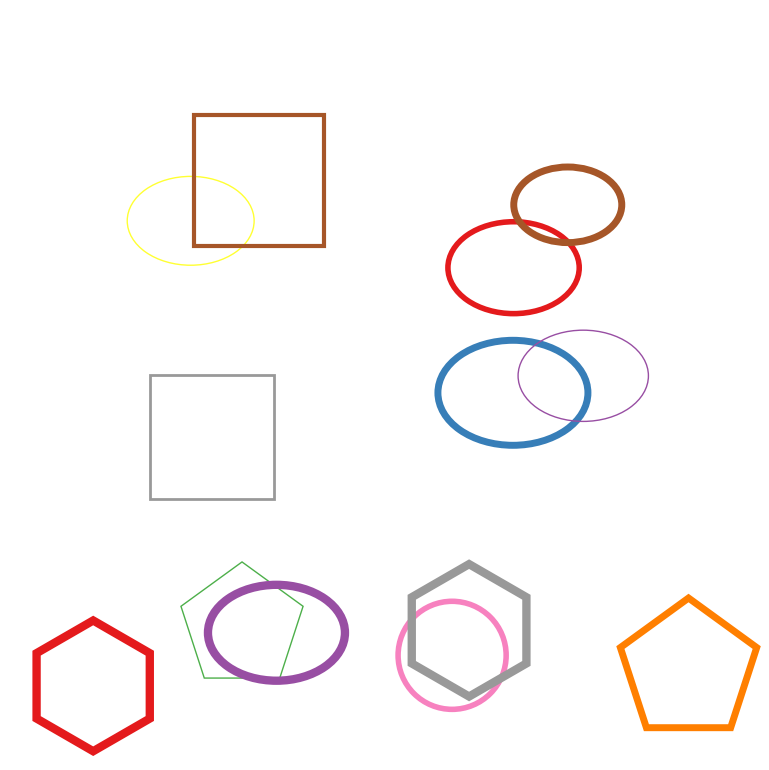[{"shape": "hexagon", "thickness": 3, "radius": 0.42, "center": [0.121, 0.109]}, {"shape": "oval", "thickness": 2, "radius": 0.43, "center": [0.667, 0.652]}, {"shape": "oval", "thickness": 2.5, "radius": 0.49, "center": [0.666, 0.49]}, {"shape": "pentagon", "thickness": 0.5, "radius": 0.42, "center": [0.314, 0.187]}, {"shape": "oval", "thickness": 0.5, "radius": 0.42, "center": [0.757, 0.512]}, {"shape": "oval", "thickness": 3, "radius": 0.44, "center": [0.359, 0.178]}, {"shape": "pentagon", "thickness": 2.5, "radius": 0.47, "center": [0.894, 0.13]}, {"shape": "oval", "thickness": 0.5, "radius": 0.41, "center": [0.248, 0.713]}, {"shape": "square", "thickness": 1.5, "radius": 0.42, "center": [0.336, 0.766]}, {"shape": "oval", "thickness": 2.5, "radius": 0.35, "center": [0.737, 0.734]}, {"shape": "circle", "thickness": 2, "radius": 0.35, "center": [0.587, 0.149]}, {"shape": "square", "thickness": 1, "radius": 0.4, "center": [0.275, 0.432]}, {"shape": "hexagon", "thickness": 3, "radius": 0.43, "center": [0.609, 0.181]}]